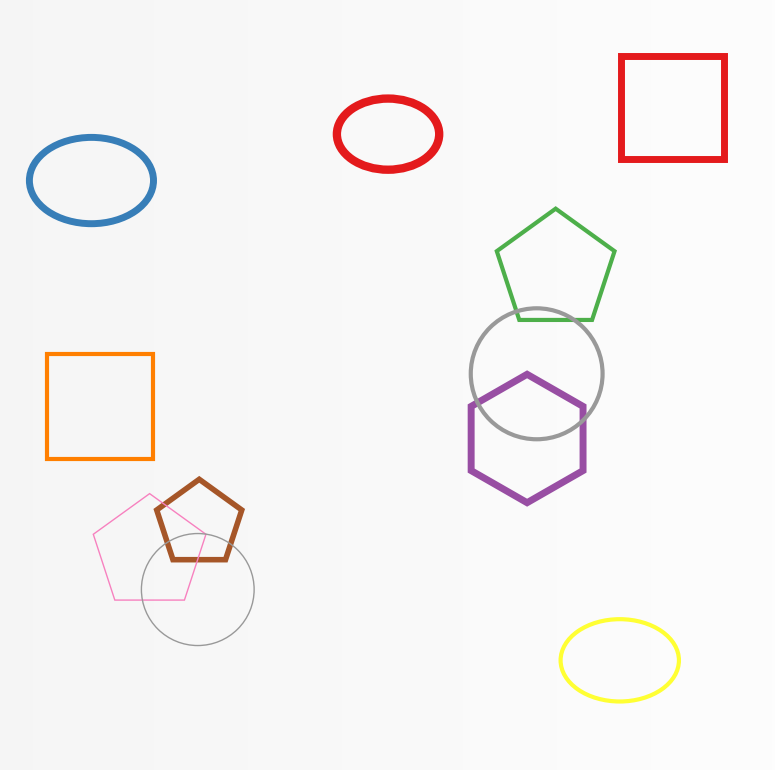[{"shape": "oval", "thickness": 3, "radius": 0.33, "center": [0.501, 0.826]}, {"shape": "square", "thickness": 2.5, "radius": 0.33, "center": [0.868, 0.86]}, {"shape": "oval", "thickness": 2.5, "radius": 0.4, "center": [0.118, 0.766]}, {"shape": "pentagon", "thickness": 1.5, "radius": 0.4, "center": [0.717, 0.649]}, {"shape": "hexagon", "thickness": 2.5, "radius": 0.42, "center": [0.68, 0.431]}, {"shape": "square", "thickness": 1.5, "radius": 0.34, "center": [0.129, 0.472]}, {"shape": "oval", "thickness": 1.5, "radius": 0.38, "center": [0.8, 0.142]}, {"shape": "pentagon", "thickness": 2, "radius": 0.29, "center": [0.257, 0.32]}, {"shape": "pentagon", "thickness": 0.5, "radius": 0.38, "center": [0.193, 0.283]}, {"shape": "circle", "thickness": 1.5, "radius": 0.43, "center": [0.692, 0.515]}, {"shape": "circle", "thickness": 0.5, "radius": 0.36, "center": [0.255, 0.234]}]